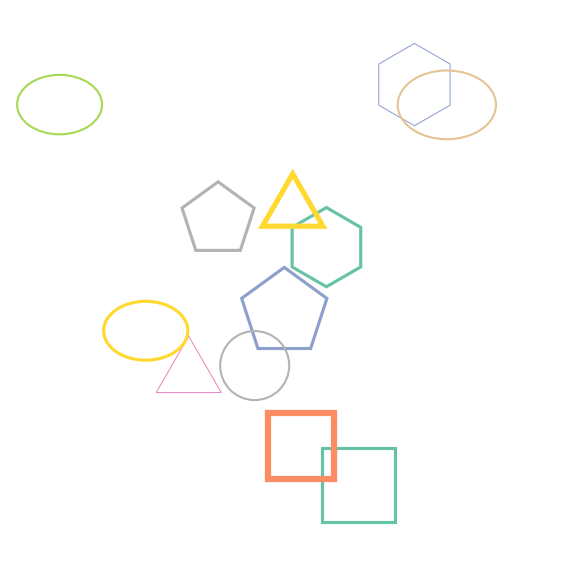[{"shape": "square", "thickness": 1.5, "radius": 0.32, "center": [0.62, 0.159]}, {"shape": "hexagon", "thickness": 1.5, "radius": 0.34, "center": [0.565, 0.571]}, {"shape": "square", "thickness": 3, "radius": 0.29, "center": [0.521, 0.227]}, {"shape": "hexagon", "thickness": 0.5, "radius": 0.36, "center": [0.718, 0.853]}, {"shape": "pentagon", "thickness": 1.5, "radius": 0.39, "center": [0.492, 0.458]}, {"shape": "triangle", "thickness": 0.5, "radius": 0.33, "center": [0.327, 0.352]}, {"shape": "oval", "thickness": 1, "radius": 0.37, "center": [0.103, 0.818]}, {"shape": "oval", "thickness": 1.5, "radius": 0.36, "center": [0.252, 0.426]}, {"shape": "triangle", "thickness": 2.5, "radius": 0.3, "center": [0.507, 0.638]}, {"shape": "oval", "thickness": 1, "radius": 0.43, "center": [0.774, 0.818]}, {"shape": "circle", "thickness": 1, "radius": 0.3, "center": [0.441, 0.366]}, {"shape": "pentagon", "thickness": 1.5, "radius": 0.33, "center": [0.378, 0.619]}]